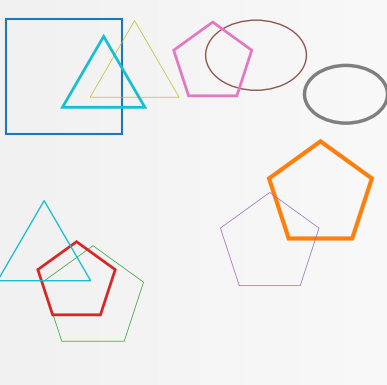[{"shape": "square", "thickness": 1.5, "radius": 0.75, "center": [0.166, 0.802]}, {"shape": "pentagon", "thickness": 3, "radius": 0.7, "center": [0.827, 0.493]}, {"shape": "pentagon", "thickness": 0.5, "radius": 0.69, "center": [0.24, 0.225]}, {"shape": "pentagon", "thickness": 2, "radius": 0.52, "center": [0.198, 0.267]}, {"shape": "pentagon", "thickness": 0.5, "radius": 0.67, "center": [0.696, 0.366]}, {"shape": "oval", "thickness": 1, "radius": 0.65, "center": [0.661, 0.857]}, {"shape": "pentagon", "thickness": 2, "radius": 0.53, "center": [0.549, 0.837]}, {"shape": "oval", "thickness": 2.5, "radius": 0.54, "center": [0.893, 0.755]}, {"shape": "triangle", "thickness": 0.5, "radius": 0.66, "center": [0.347, 0.814]}, {"shape": "triangle", "thickness": 1, "radius": 0.69, "center": [0.114, 0.34]}, {"shape": "triangle", "thickness": 2, "radius": 0.61, "center": [0.268, 0.783]}]